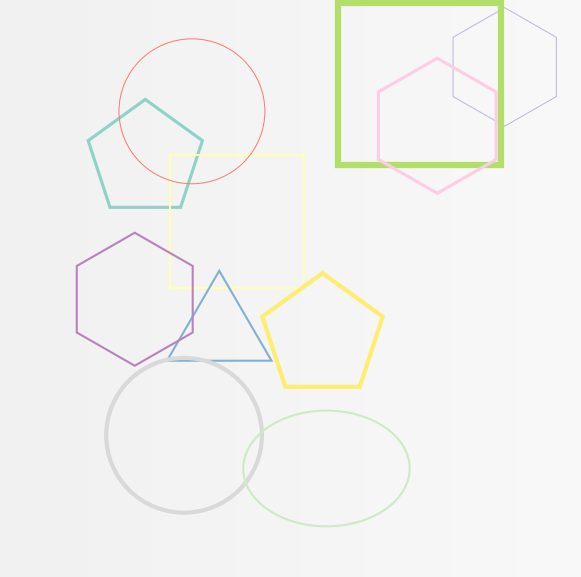[{"shape": "pentagon", "thickness": 1.5, "radius": 0.52, "center": [0.25, 0.724]}, {"shape": "square", "thickness": 1, "radius": 0.58, "center": [0.407, 0.616]}, {"shape": "hexagon", "thickness": 0.5, "radius": 0.51, "center": [0.868, 0.883]}, {"shape": "circle", "thickness": 0.5, "radius": 0.63, "center": [0.33, 0.806]}, {"shape": "triangle", "thickness": 1, "radius": 0.52, "center": [0.377, 0.426]}, {"shape": "square", "thickness": 3, "radius": 0.7, "center": [0.722, 0.854]}, {"shape": "hexagon", "thickness": 1.5, "radius": 0.58, "center": [0.752, 0.781]}, {"shape": "circle", "thickness": 2, "radius": 0.67, "center": [0.317, 0.245]}, {"shape": "hexagon", "thickness": 1, "radius": 0.58, "center": [0.232, 0.481]}, {"shape": "oval", "thickness": 1, "radius": 0.72, "center": [0.562, 0.188]}, {"shape": "pentagon", "thickness": 2, "radius": 0.54, "center": [0.555, 0.417]}]